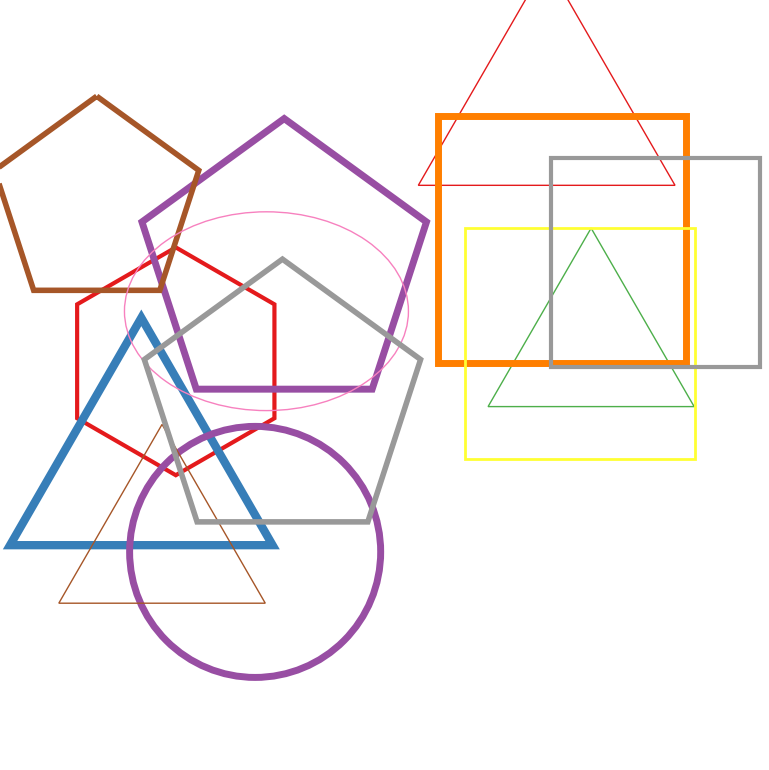[{"shape": "triangle", "thickness": 0.5, "radius": 0.96, "center": [0.71, 0.856]}, {"shape": "hexagon", "thickness": 1.5, "radius": 0.74, "center": [0.228, 0.531]}, {"shape": "triangle", "thickness": 3, "radius": 0.98, "center": [0.184, 0.39]}, {"shape": "triangle", "thickness": 0.5, "radius": 0.77, "center": [0.768, 0.549]}, {"shape": "circle", "thickness": 2.5, "radius": 0.82, "center": [0.331, 0.283]}, {"shape": "pentagon", "thickness": 2.5, "radius": 0.97, "center": [0.369, 0.652]}, {"shape": "square", "thickness": 2.5, "radius": 0.8, "center": [0.73, 0.689]}, {"shape": "square", "thickness": 1, "radius": 0.75, "center": [0.753, 0.554]}, {"shape": "triangle", "thickness": 0.5, "radius": 0.77, "center": [0.21, 0.294]}, {"shape": "pentagon", "thickness": 2, "radius": 0.7, "center": [0.126, 0.736]}, {"shape": "oval", "thickness": 0.5, "radius": 0.92, "center": [0.346, 0.596]}, {"shape": "pentagon", "thickness": 2, "radius": 0.94, "center": [0.367, 0.475]}, {"shape": "square", "thickness": 1.5, "radius": 0.68, "center": [0.852, 0.659]}]